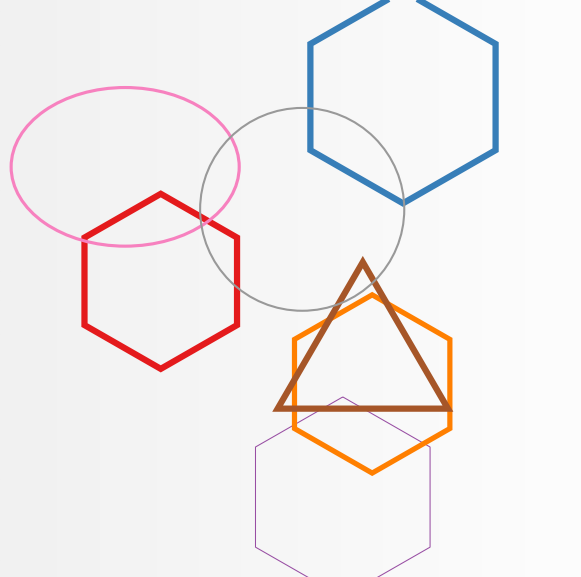[{"shape": "hexagon", "thickness": 3, "radius": 0.76, "center": [0.277, 0.512]}, {"shape": "hexagon", "thickness": 3, "radius": 0.92, "center": [0.693, 0.831]}, {"shape": "hexagon", "thickness": 0.5, "radius": 0.87, "center": [0.59, 0.138]}, {"shape": "hexagon", "thickness": 2.5, "radius": 0.77, "center": [0.64, 0.334]}, {"shape": "triangle", "thickness": 3, "radius": 0.85, "center": [0.624, 0.376]}, {"shape": "oval", "thickness": 1.5, "radius": 0.98, "center": [0.215, 0.71]}, {"shape": "circle", "thickness": 1, "radius": 0.88, "center": [0.52, 0.637]}]